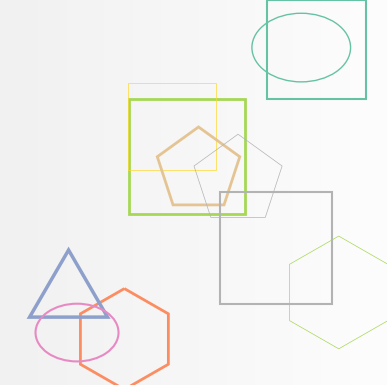[{"shape": "square", "thickness": 1.5, "radius": 0.64, "center": [0.817, 0.872]}, {"shape": "oval", "thickness": 1, "radius": 0.64, "center": [0.777, 0.876]}, {"shape": "hexagon", "thickness": 2, "radius": 0.66, "center": [0.321, 0.119]}, {"shape": "triangle", "thickness": 2.5, "radius": 0.58, "center": [0.177, 0.234]}, {"shape": "oval", "thickness": 1.5, "radius": 0.54, "center": [0.199, 0.136]}, {"shape": "square", "thickness": 2, "radius": 0.75, "center": [0.483, 0.594]}, {"shape": "hexagon", "thickness": 0.5, "radius": 0.73, "center": [0.874, 0.24]}, {"shape": "square", "thickness": 0.5, "radius": 0.57, "center": [0.445, 0.672]}, {"shape": "pentagon", "thickness": 2, "radius": 0.56, "center": [0.512, 0.558]}, {"shape": "pentagon", "thickness": 0.5, "radius": 0.6, "center": [0.614, 0.532]}, {"shape": "square", "thickness": 1.5, "radius": 0.73, "center": [0.713, 0.355]}]